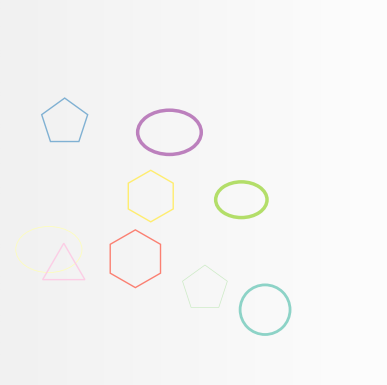[{"shape": "circle", "thickness": 2, "radius": 0.32, "center": [0.684, 0.196]}, {"shape": "oval", "thickness": 0.5, "radius": 0.43, "center": [0.126, 0.352]}, {"shape": "hexagon", "thickness": 1, "radius": 0.37, "center": [0.349, 0.328]}, {"shape": "pentagon", "thickness": 1, "radius": 0.31, "center": [0.167, 0.683]}, {"shape": "oval", "thickness": 2.5, "radius": 0.33, "center": [0.623, 0.481]}, {"shape": "triangle", "thickness": 1, "radius": 0.31, "center": [0.165, 0.305]}, {"shape": "oval", "thickness": 2.5, "radius": 0.41, "center": [0.437, 0.656]}, {"shape": "pentagon", "thickness": 0.5, "radius": 0.3, "center": [0.529, 0.251]}, {"shape": "hexagon", "thickness": 1, "radius": 0.33, "center": [0.389, 0.491]}]